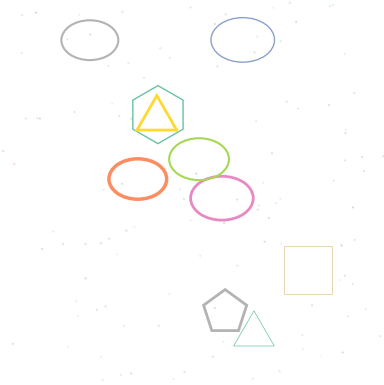[{"shape": "triangle", "thickness": 0.5, "radius": 0.3, "center": [0.66, 0.132]}, {"shape": "hexagon", "thickness": 1, "radius": 0.38, "center": [0.41, 0.702]}, {"shape": "oval", "thickness": 2.5, "radius": 0.37, "center": [0.358, 0.535]}, {"shape": "oval", "thickness": 1, "radius": 0.41, "center": [0.631, 0.896]}, {"shape": "oval", "thickness": 2, "radius": 0.41, "center": [0.576, 0.485]}, {"shape": "oval", "thickness": 1.5, "radius": 0.39, "center": [0.517, 0.587]}, {"shape": "triangle", "thickness": 2, "radius": 0.3, "center": [0.407, 0.692]}, {"shape": "square", "thickness": 0.5, "radius": 0.31, "center": [0.799, 0.298]}, {"shape": "pentagon", "thickness": 2, "radius": 0.29, "center": [0.585, 0.189]}, {"shape": "oval", "thickness": 1.5, "radius": 0.37, "center": [0.233, 0.896]}]